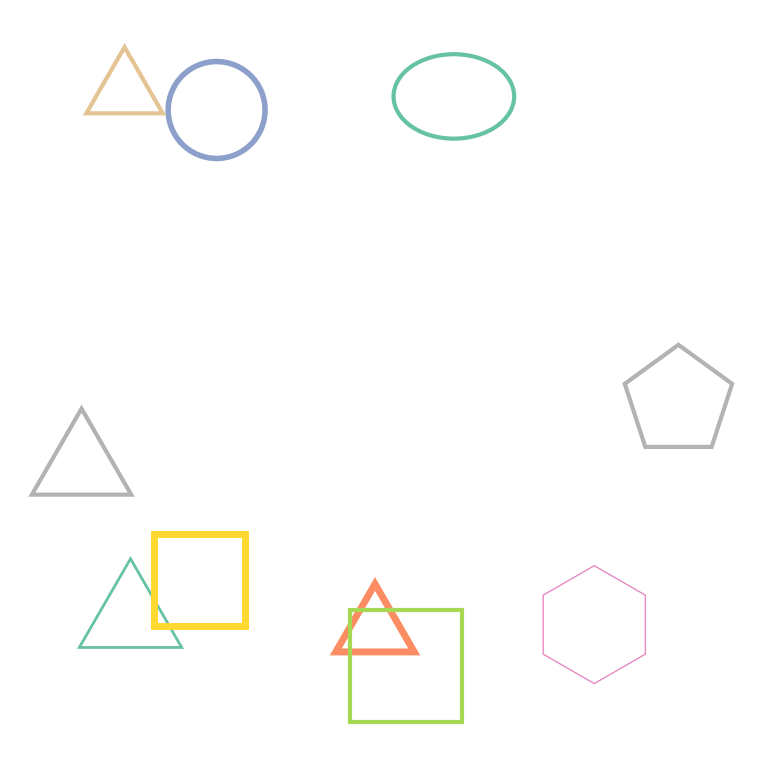[{"shape": "oval", "thickness": 1.5, "radius": 0.39, "center": [0.589, 0.875]}, {"shape": "triangle", "thickness": 1, "radius": 0.38, "center": [0.17, 0.198]}, {"shape": "triangle", "thickness": 2.5, "radius": 0.29, "center": [0.487, 0.183]}, {"shape": "circle", "thickness": 2, "radius": 0.31, "center": [0.281, 0.857]}, {"shape": "hexagon", "thickness": 0.5, "radius": 0.38, "center": [0.772, 0.189]}, {"shape": "square", "thickness": 1.5, "radius": 0.36, "center": [0.528, 0.135]}, {"shape": "square", "thickness": 2.5, "radius": 0.3, "center": [0.259, 0.247]}, {"shape": "triangle", "thickness": 1.5, "radius": 0.29, "center": [0.162, 0.881]}, {"shape": "pentagon", "thickness": 1.5, "radius": 0.37, "center": [0.881, 0.479]}, {"shape": "triangle", "thickness": 1.5, "radius": 0.37, "center": [0.106, 0.395]}]